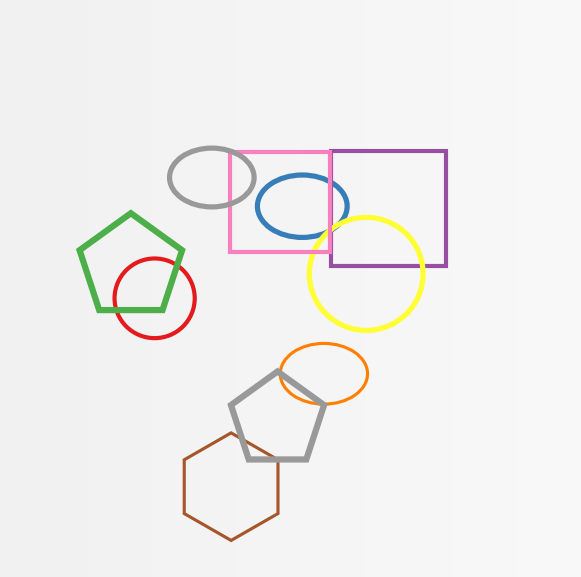[{"shape": "circle", "thickness": 2, "radius": 0.34, "center": [0.266, 0.483]}, {"shape": "oval", "thickness": 2.5, "radius": 0.39, "center": [0.52, 0.642]}, {"shape": "pentagon", "thickness": 3, "radius": 0.46, "center": [0.225, 0.537]}, {"shape": "square", "thickness": 2, "radius": 0.5, "center": [0.669, 0.637]}, {"shape": "oval", "thickness": 1.5, "radius": 0.38, "center": [0.557, 0.352]}, {"shape": "circle", "thickness": 2.5, "radius": 0.49, "center": [0.63, 0.525]}, {"shape": "hexagon", "thickness": 1.5, "radius": 0.47, "center": [0.398, 0.156]}, {"shape": "square", "thickness": 2, "radius": 0.43, "center": [0.482, 0.649]}, {"shape": "oval", "thickness": 2.5, "radius": 0.36, "center": [0.364, 0.692]}, {"shape": "pentagon", "thickness": 3, "radius": 0.42, "center": [0.477, 0.272]}]